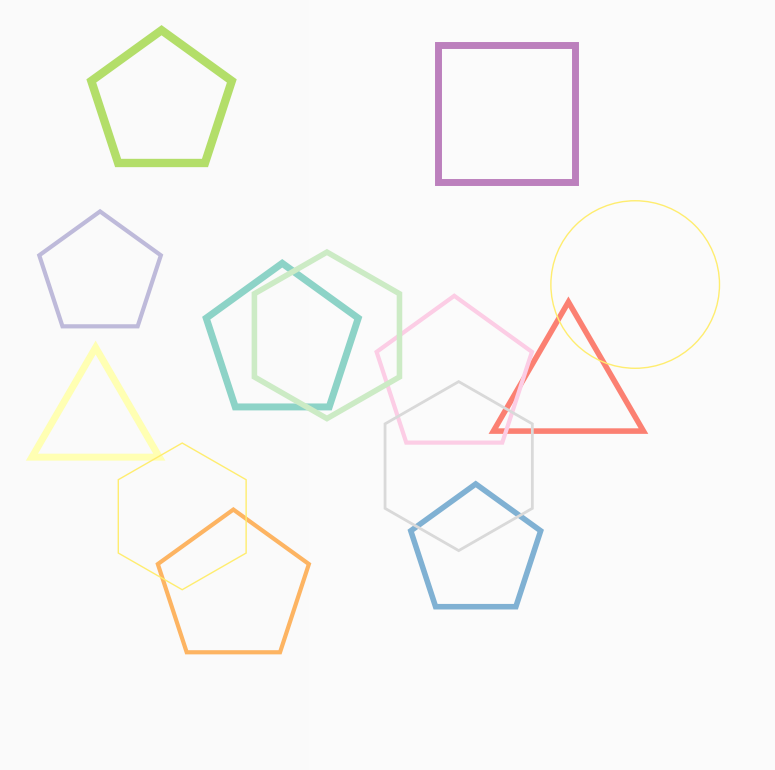[{"shape": "pentagon", "thickness": 2.5, "radius": 0.52, "center": [0.364, 0.555]}, {"shape": "triangle", "thickness": 2.5, "radius": 0.47, "center": [0.123, 0.454]}, {"shape": "pentagon", "thickness": 1.5, "radius": 0.41, "center": [0.129, 0.643]}, {"shape": "triangle", "thickness": 2, "radius": 0.56, "center": [0.733, 0.496]}, {"shape": "pentagon", "thickness": 2, "radius": 0.44, "center": [0.614, 0.283]}, {"shape": "pentagon", "thickness": 1.5, "radius": 0.51, "center": [0.301, 0.236]}, {"shape": "pentagon", "thickness": 3, "radius": 0.48, "center": [0.208, 0.865]}, {"shape": "pentagon", "thickness": 1.5, "radius": 0.53, "center": [0.586, 0.51]}, {"shape": "hexagon", "thickness": 1, "radius": 0.55, "center": [0.592, 0.395]}, {"shape": "square", "thickness": 2.5, "radius": 0.44, "center": [0.653, 0.853]}, {"shape": "hexagon", "thickness": 2, "radius": 0.54, "center": [0.422, 0.565]}, {"shape": "hexagon", "thickness": 0.5, "radius": 0.48, "center": [0.235, 0.329]}, {"shape": "circle", "thickness": 0.5, "radius": 0.54, "center": [0.82, 0.63]}]